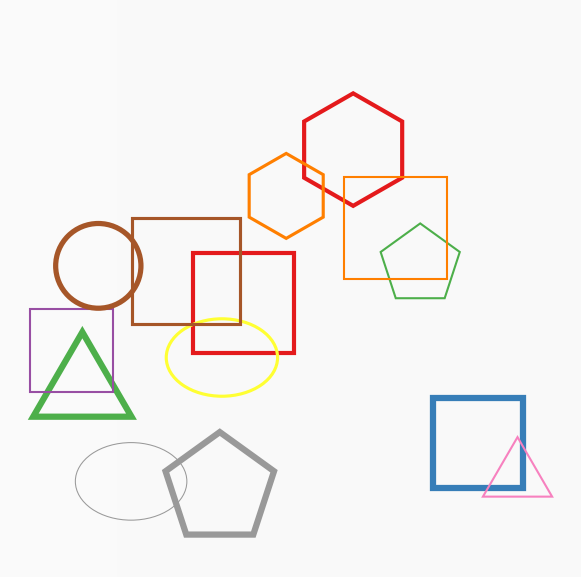[{"shape": "square", "thickness": 2, "radius": 0.43, "center": [0.419, 0.474]}, {"shape": "hexagon", "thickness": 2, "radius": 0.49, "center": [0.608, 0.74]}, {"shape": "square", "thickness": 3, "radius": 0.39, "center": [0.822, 0.232]}, {"shape": "pentagon", "thickness": 1, "radius": 0.36, "center": [0.723, 0.541]}, {"shape": "triangle", "thickness": 3, "radius": 0.49, "center": [0.142, 0.326]}, {"shape": "square", "thickness": 1, "radius": 0.36, "center": [0.123, 0.392]}, {"shape": "hexagon", "thickness": 1.5, "radius": 0.37, "center": [0.492, 0.66]}, {"shape": "square", "thickness": 1, "radius": 0.44, "center": [0.681, 0.604]}, {"shape": "oval", "thickness": 1.5, "radius": 0.48, "center": [0.382, 0.38]}, {"shape": "square", "thickness": 1.5, "radius": 0.46, "center": [0.32, 0.53]}, {"shape": "circle", "thickness": 2.5, "radius": 0.37, "center": [0.169, 0.539]}, {"shape": "triangle", "thickness": 1, "radius": 0.34, "center": [0.89, 0.174]}, {"shape": "oval", "thickness": 0.5, "radius": 0.48, "center": [0.226, 0.166]}, {"shape": "pentagon", "thickness": 3, "radius": 0.49, "center": [0.378, 0.153]}]